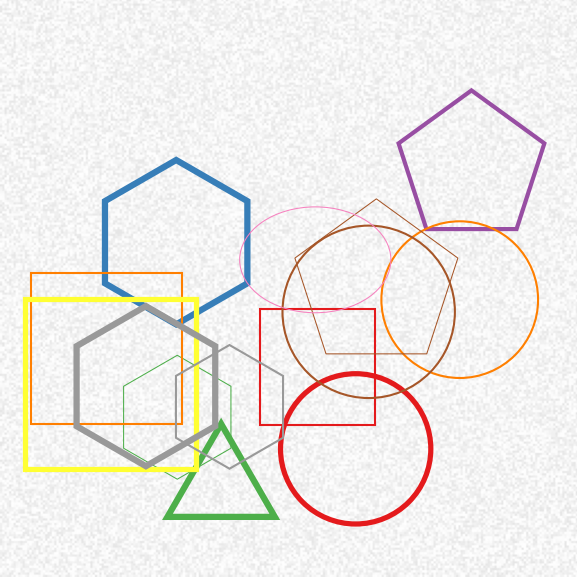[{"shape": "square", "thickness": 1, "radius": 0.5, "center": [0.55, 0.364]}, {"shape": "circle", "thickness": 2.5, "radius": 0.65, "center": [0.616, 0.222]}, {"shape": "hexagon", "thickness": 3, "radius": 0.71, "center": [0.305, 0.58]}, {"shape": "triangle", "thickness": 3, "radius": 0.54, "center": [0.383, 0.158]}, {"shape": "hexagon", "thickness": 0.5, "radius": 0.54, "center": [0.307, 0.277]}, {"shape": "pentagon", "thickness": 2, "radius": 0.66, "center": [0.816, 0.71]}, {"shape": "square", "thickness": 1, "radius": 0.66, "center": [0.185, 0.396]}, {"shape": "circle", "thickness": 1, "radius": 0.68, "center": [0.796, 0.48]}, {"shape": "square", "thickness": 2.5, "radius": 0.74, "center": [0.192, 0.334]}, {"shape": "pentagon", "thickness": 0.5, "radius": 0.74, "center": [0.652, 0.506]}, {"shape": "circle", "thickness": 1, "radius": 0.75, "center": [0.638, 0.459]}, {"shape": "oval", "thickness": 0.5, "radius": 0.65, "center": [0.546, 0.549]}, {"shape": "hexagon", "thickness": 1, "radius": 0.54, "center": [0.397, 0.295]}, {"shape": "hexagon", "thickness": 3, "radius": 0.69, "center": [0.253, 0.33]}]